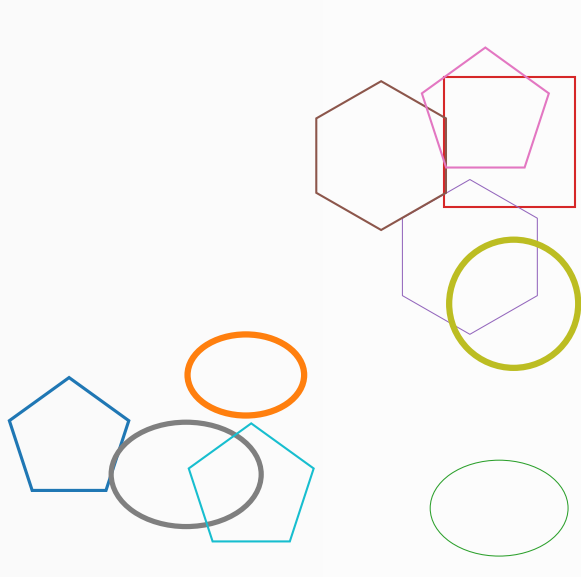[{"shape": "pentagon", "thickness": 1.5, "radius": 0.54, "center": [0.119, 0.237]}, {"shape": "oval", "thickness": 3, "radius": 0.5, "center": [0.423, 0.35]}, {"shape": "oval", "thickness": 0.5, "radius": 0.59, "center": [0.859, 0.119]}, {"shape": "square", "thickness": 1, "radius": 0.56, "center": [0.877, 0.753]}, {"shape": "hexagon", "thickness": 0.5, "radius": 0.67, "center": [0.808, 0.554]}, {"shape": "hexagon", "thickness": 1, "radius": 0.64, "center": [0.656, 0.73]}, {"shape": "pentagon", "thickness": 1, "radius": 0.57, "center": [0.835, 0.802]}, {"shape": "oval", "thickness": 2.5, "radius": 0.65, "center": [0.32, 0.178]}, {"shape": "circle", "thickness": 3, "radius": 0.55, "center": [0.884, 0.473]}, {"shape": "pentagon", "thickness": 1, "radius": 0.56, "center": [0.432, 0.153]}]